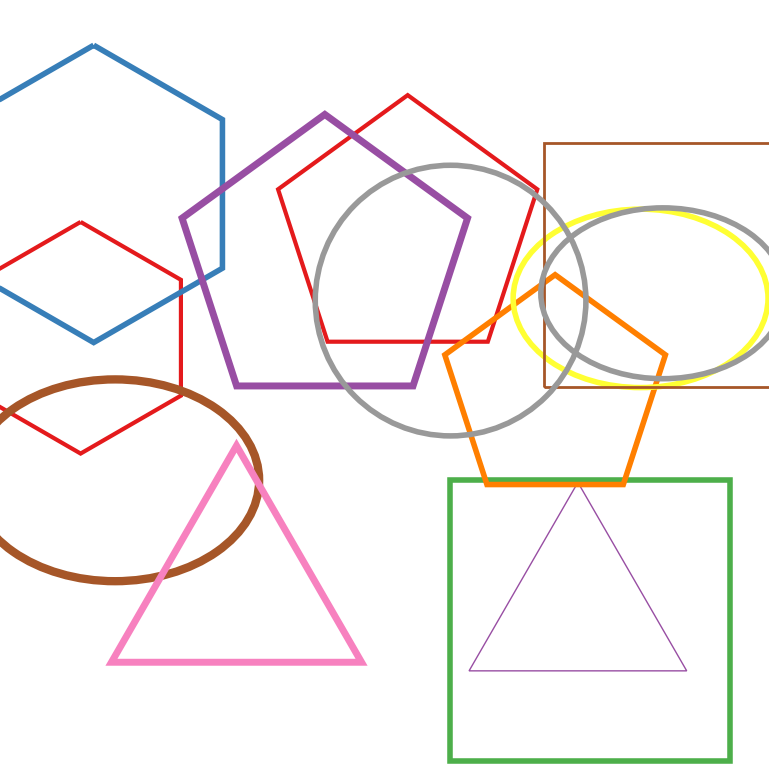[{"shape": "hexagon", "thickness": 1.5, "radius": 0.75, "center": [0.105, 0.561]}, {"shape": "pentagon", "thickness": 1.5, "radius": 0.89, "center": [0.529, 0.699]}, {"shape": "hexagon", "thickness": 2, "radius": 0.97, "center": [0.122, 0.748]}, {"shape": "square", "thickness": 2, "radius": 0.91, "center": [0.766, 0.194]}, {"shape": "triangle", "thickness": 0.5, "radius": 0.82, "center": [0.751, 0.21]}, {"shape": "pentagon", "thickness": 2.5, "radius": 0.97, "center": [0.422, 0.656]}, {"shape": "pentagon", "thickness": 2, "radius": 0.75, "center": [0.721, 0.493]}, {"shape": "oval", "thickness": 2, "radius": 0.83, "center": [0.832, 0.613]}, {"shape": "oval", "thickness": 3, "radius": 0.94, "center": [0.149, 0.376]}, {"shape": "square", "thickness": 1, "radius": 0.79, "center": [0.864, 0.656]}, {"shape": "triangle", "thickness": 2.5, "radius": 0.94, "center": [0.307, 0.234]}, {"shape": "circle", "thickness": 2, "radius": 0.88, "center": [0.585, 0.61]}, {"shape": "oval", "thickness": 2, "radius": 0.79, "center": [0.861, 0.619]}]